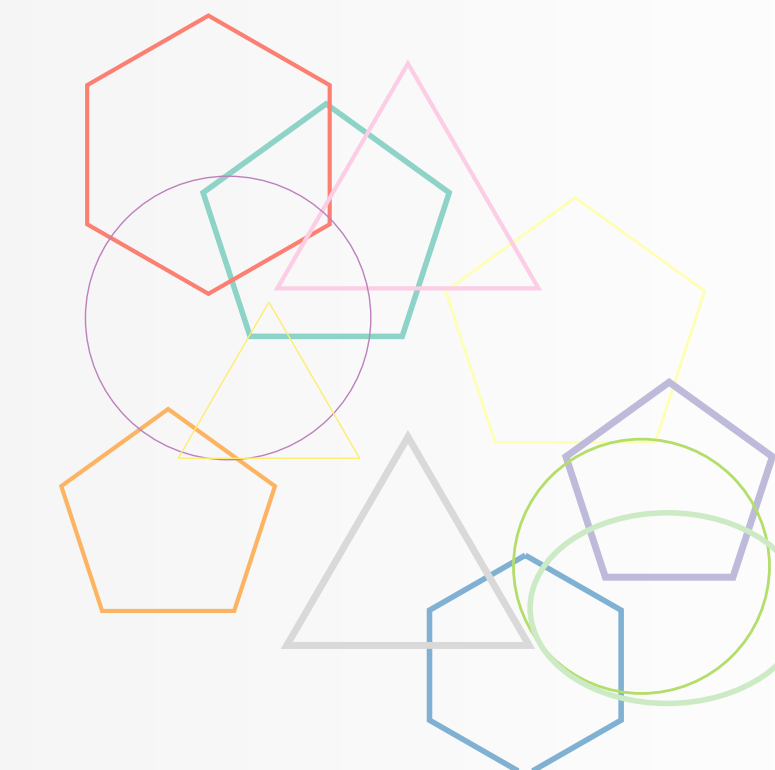[{"shape": "pentagon", "thickness": 2, "radius": 0.83, "center": [0.421, 0.698]}, {"shape": "pentagon", "thickness": 1, "radius": 0.88, "center": [0.742, 0.568]}, {"shape": "pentagon", "thickness": 2.5, "radius": 0.7, "center": [0.863, 0.364]}, {"shape": "hexagon", "thickness": 1.5, "radius": 0.9, "center": [0.269, 0.799]}, {"shape": "hexagon", "thickness": 2, "radius": 0.71, "center": [0.678, 0.136]}, {"shape": "pentagon", "thickness": 1.5, "radius": 0.72, "center": [0.217, 0.324]}, {"shape": "circle", "thickness": 1, "radius": 0.83, "center": [0.828, 0.265]}, {"shape": "triangle", "thickness": 1.5, "radius": 0.97, "center": [0.526, 0.723]}, {"shape": "triangle", "thickness": 2.5, "radius": 0.9, "center": [0.526, 0.252]}, {"shape": "circle", "thickness": 0.5, "radius": 0.92, "center": [0.294, 0.587]}, {"shape": "oval", "thickness": 2, "radius": 0.88, "center": [0.861, 0.21]}, {"shape": "triangle", "thickness": 0.5, "radius": 0.68, "center": [0.347, 0.472]}]